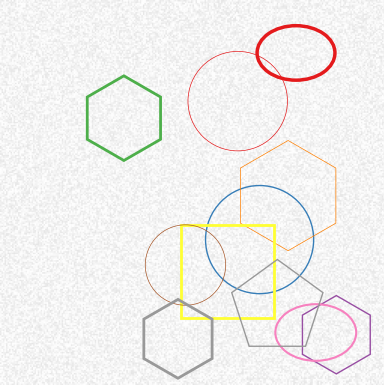[{"shape": "oval", "thickness": 2.5, "radius": 0.51, "center": [0.769, 0.863]}, {"shape": "circle", "thickness": 0.5, "radius": 0.65, "center": [0.617, 0.737]}, {"shape": "circle", "thickness": 1, "radius": 0.7, "center": [0.674, 0.378]}, {"shape": "hexagon", "thickness": 2, "radius": 0.55, "center": [0.322, 0.693]}, {"shape": "hexagon", "thickness": 1, "radius": 0.51, "center": [0.874, 0.131]}, {"shape": "hexagon", "thickness": 0.5, "radius": 0.72, "center": [0.748, 0.492]}, {"shape": "square", "thickness": 2, "radius": 0.6, "center": [0.591, 0.294]}, {"shape": "circle", "thickness": 0.5, "radius": 0.52, "center": [0.482, 0.312]}, {"shape": "oval", "thickness": 1.5, "radius": 0.53, "center": [0.82, 0.136]}, {"shape": "hexagon", "thickness": 2, "radius": 0.51, "center": [0.462, 0.12]}, {"shape": "pentagon", "thickness": 1, "radius": 0.62, "center": [0.72, 0.201]}]